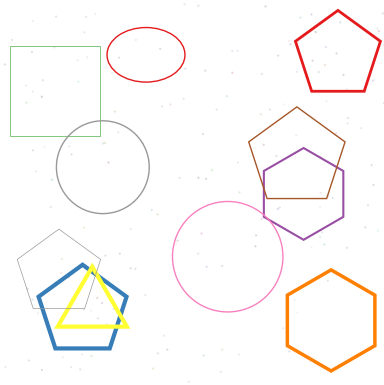[{"shape": "pentagon", "thickness": 2, "radius": 0.58, "center": [0.878, 0.857]}, {"shape": "oval", "thickness": 1, "radius": 0.51, "center": [0.379, 0.858]}, {"shape": "pentagon", "thickness": 3, "radius": 0.6, "center": [0.214, 0.192]}, {"shape": "square", "thickness": 0.5, "radius": 0.58, "center": [0.142, 0.763]}, {"shape": "hexagon", "thickness": 1.5, "radius": 0.6, "center": [0.789, 0.496]}, {"shape": "hexagon", "thickness": 2.5, "radius": 0.66, "center": [0.86, 0.168]}, {"shape": "triangle", "thickness": 3, "radius": 0.52, "center": [0.24, 0.203]}, {"shape": "pentagon", "thickness": 1, "radius": 0.66, "center": [0.771, 0.591]}, {"shape": "circle", "thickness": 1, "radius": 0.72, "center": [0.591, 0.333]}, {"shape": "pentagon", "thickness": 0.5, "radius": 0.57, "center": [0.153, 0.291]}, {"shape": "circle", "thickness": 1, "radius": 0.6, "center": [0.267, 0.566]}]